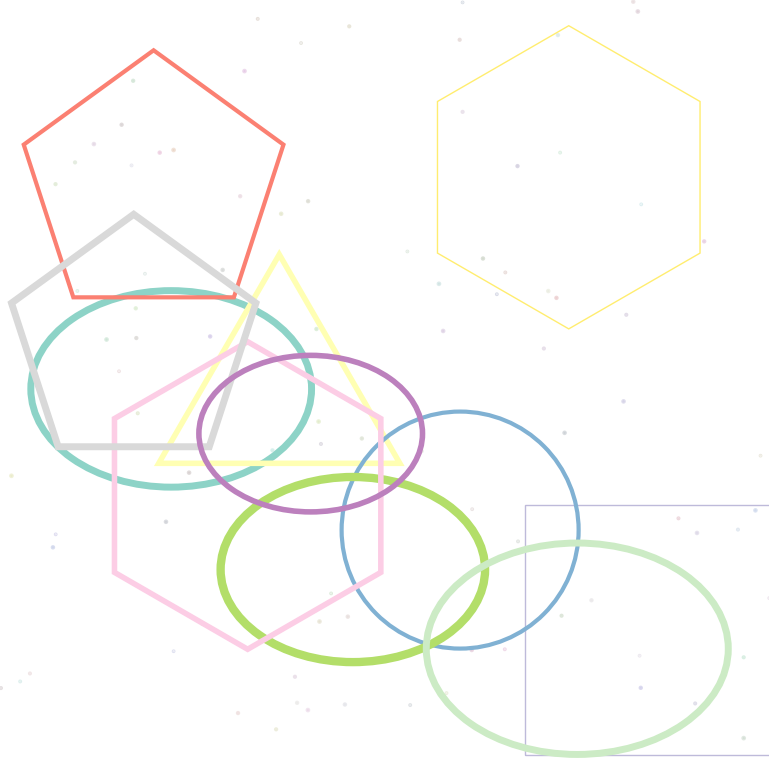[{"shape": "oval", "thickness": 2.5, "radius": 0.91, "center": [0.222, 0.495]}, {"shape": "triangle", "thickness": 2, "radius": 0.9, "center": [0.363, 0.489]}, {"shape": "square", "thickness": 0.5, "radius": 0.81, "center": [0.845, 0.182]}, {"shape": "pentagon", "thickness": 1.5, "radius": 0.89, "center": [0.199, 0.757]}, {"shape": "circle", "thickness": 1.5, "radius": 0.77, "center": [0.598, 0.312]}, {"shape": "oval", "thickness": 3, "radius": 0.86, "center": [0.458, 0.26]}, {"shape": "hexagon", "thickness": 2, "radius": 1.0, "center": [0.322, 0.357]}, {"shape": "pentagon", "thickness": 2.5, "radius": 0.83, "center": [0.174, 0.555]}, {"shape": "oval", "thickness": 2, "radius": 0.73, "center": [0.404, 0.437]}, {"shape": "oval", "thickness": 2.5, "radius": 0.98, "center": [0.75, 0.157]}, {"shape": "hexagon", "thickness": 0.5, "radius": 0.98, "center": [0.739, 0.77]}]